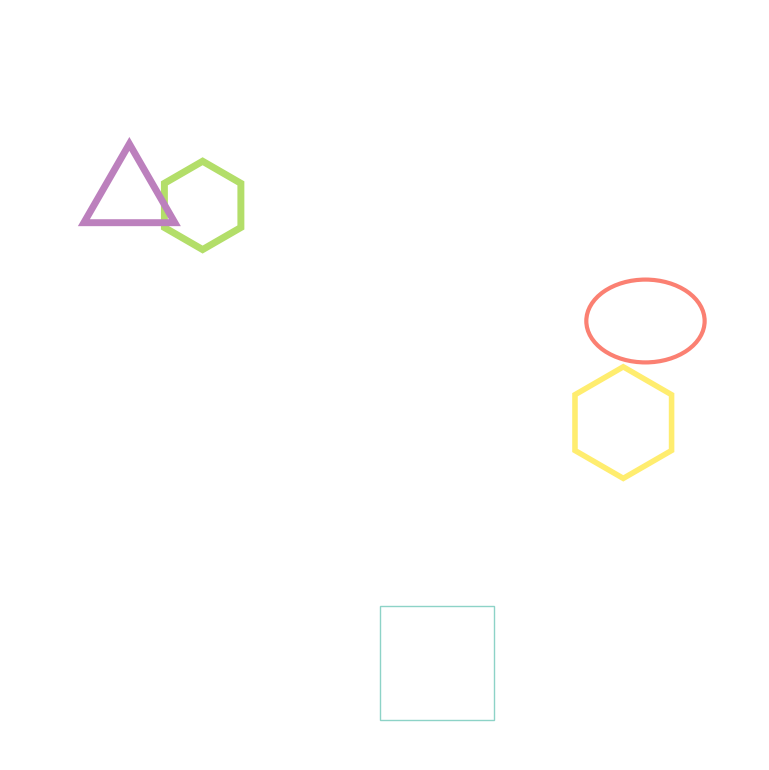[{"shape": "square", "thickness": 0.5, "radius": 0.37, "center": [0.567, 0.139]}, {"shape": "oval", "thickness": 1.5, "radius": 0.38, "center": [0.838, 0.583]}, {"shape": "hexagon", "thickness": 2.5, "radius": 0.29, "center": [0.263, 0.733]}, {"shape": "triangle", "thickness": 2.5, "radius": 0.34, "center": [0.168, 0.745]}, {"shape": "hexagon", "thickness": 2, "radius": 0.36, "center": [0.809, 0.451]}]